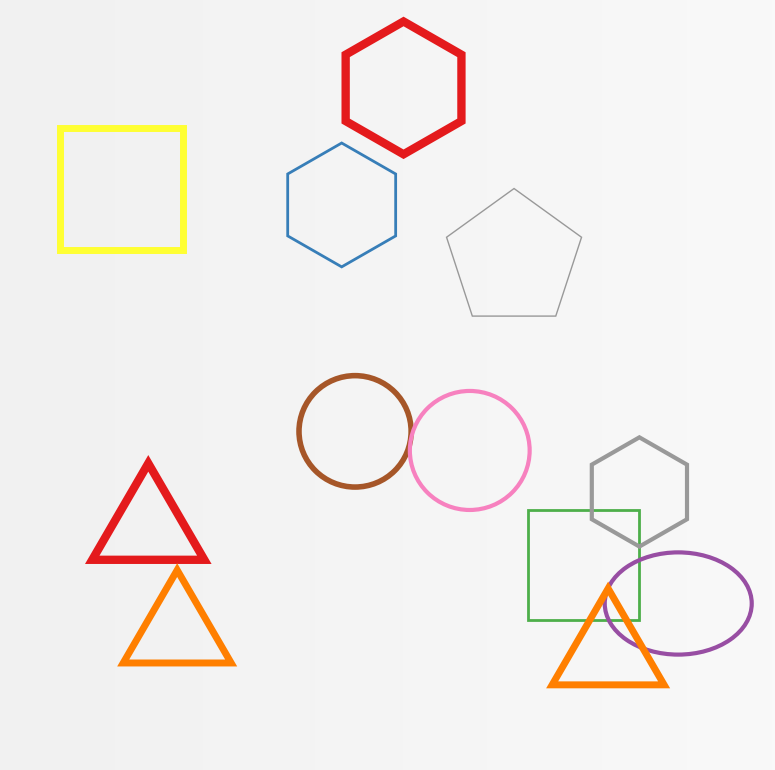[{"shape": "triangle", "thickness": 3, "radius": 0.42, "center": [0.191, 0.315]}, {"shape": "hexagon", "thickness": 3, "radius": 0.43, "center": [0.521, 0.886]}, {"shape": "hexagon", "thickness": 1, "radius": 0.4, "center": [0.441, 0.734]}, {"shape": "square", "thickness": 1, "radius": 0.36, "center": [0.753, 0.266]}, {"shape": "oval", "thickness": 1.5, "radius": 0.47, "center": [0.875, 0.216]}, {"shape": "triangle", "thickness": 2.5, "radius": 0.4, "center": [0.229, 0.179]}, {"shape": "triangle", "thickness": 2.5, "radius": 0.42, "center": [0.785, 0.152]}, {"shape": "square", "thickness": 2.5, "radius": 0.4, "center": [0.156, 0.755]}, {"shape": "circle", "thickness": 2, "radius": 0.36, "center": [0.458, 0.44]}, {"shape": "circle", "thickness": 1.5, "radius": 0.39, "center": [0.606, 0.415]}, {"shape": "hexagon", "thickness": 1.5, "radius": 0.35, "center": [0.825, 0.361]}, {"shape": "pentagon", "thickness": 0.5, "radius": 0.46, "center": [0.663, 0.664]}]